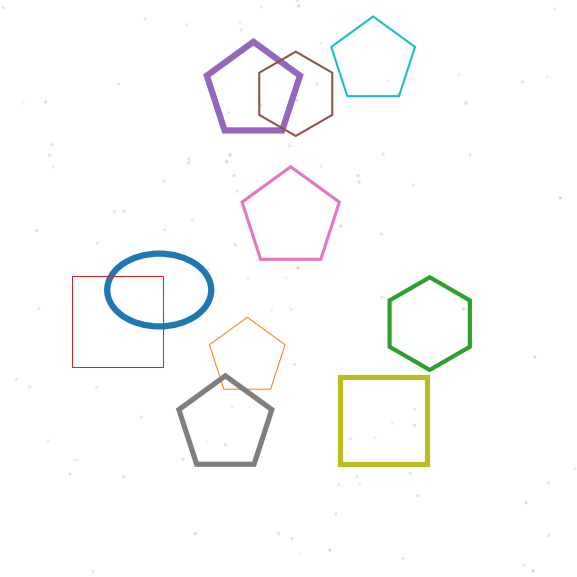[{"shape": "oval", "thickness": 3, "radius": 0.45, "center": [0.276, 0.497]}, {"shape": "pentagon", "thickness": 0.5, "radius": 0.34, "center": [0.428, 0.381]}, {"shape": "hexagon", "thickness": 2, "radius": 0.4, "center": [0.744, 0.439]}, {"shape": "square", "thickness": 0.5, "radius": 0.39, "center": [0.203, 0.443]}, {"shape": "pentagon", "thickness": 3, "radius": 0.42, "center": [0.439, 0.842]}, {"shape": "hexagon", "thickness": 1, "radius": 0.36, "center": [0.512, 0.837]}, {"shape": "pentagon", "thickness": 1.5, "radius": 0.44, "center": [0.503, 0.622]}, {"shape": "pentagon", "thickness": 2.5, "radius": 0.42, "center": [0.39, 0.264]}, {"shape": "square", "thickness": 2.5, "radius": 0.37, "center": [0.664, 0.271]}, {"shape": "pentagon", "thickness": 1, "radius": 0.38, "center": [0.646, 0.894]}]